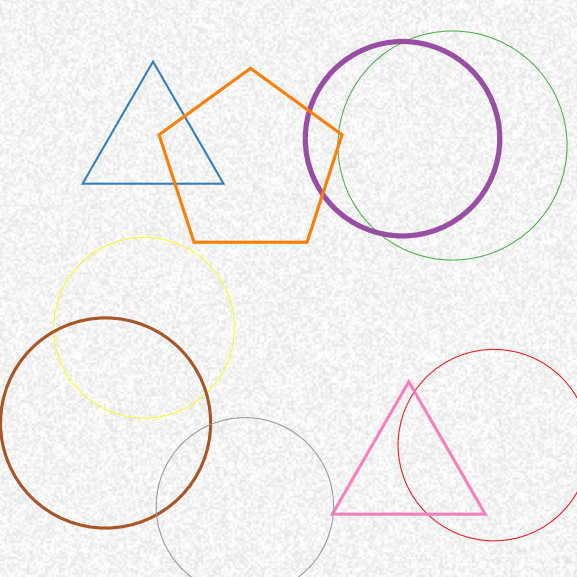[{"shape": "circle", "thickness": 0.5, "radius": 0.83, "center": [0.855, 0.228]}, {"shape": "triangle", "thickness": 1, "radius": 0.7, "center": [0.265, 0.752]}, {"shape": "circle", "thickness": 0.5, "radius": 0.99, "center": [0.784, 0.747]}, {"shape": "circle", "thickness": 2.5, "radius": 0.84, "center": [0.697, 0.759]}, {"shape": "pentagon", "thickness": 1.5, "radius": 0.83, "center": [0.434, 0.714]}, {"shape": "circle", "thickness": 0.5, "radius": 0.78, "center": [0.25, 0.432]}, {"shape": "circle", "thickness": 1.5, "radius": 0.91, "center": [0.183, 0.267]}, {"shape": "triangle", "thickness": 1.5, "radius": 0.76, "center": [0.708, 0.185]}, {"shape": "circle", "thickness": 0.5, "radius": 0.77, "center": [0.424, 0.122]}]